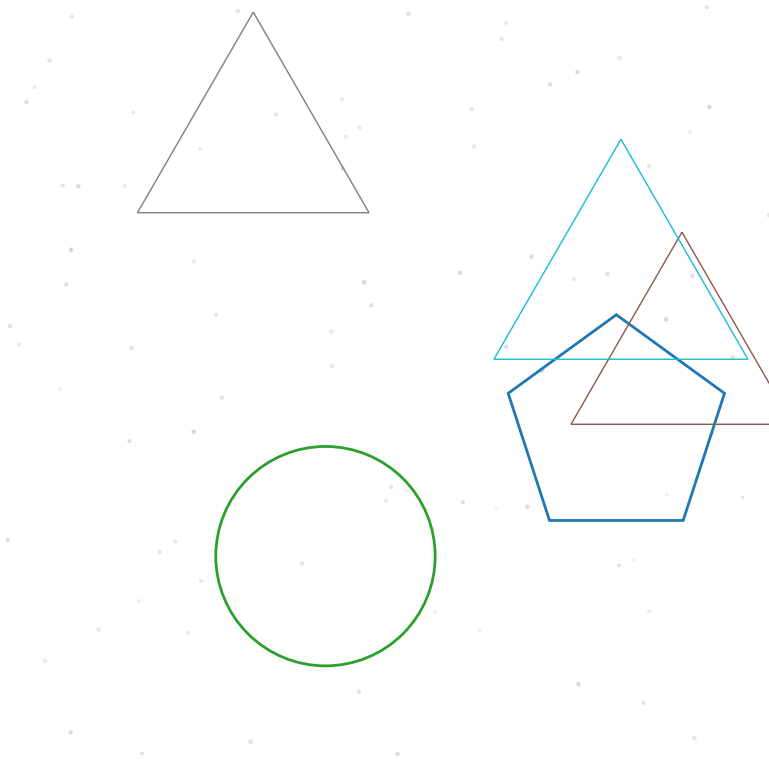[{"shape": "pentagon", "thickness": 1, "radius": 0.74, "center": [0.8, 0.444]}, {"shape": "circle", "thickness": 1, "radius": 0.71, "center": [0.423, 0.278]}, {"shape": "triangle", "thickness": 0.5, "radius": 0.83, "center": [0.886, 0.532]}, {"shape": "triangle", "thickness": 0.5, "radius": 0.87, "center": [0.329, 0.811]}, {"shape": "triangle", "thickness": 0.5, "radius": 0.95, "center": [0.806, 0.629]}]